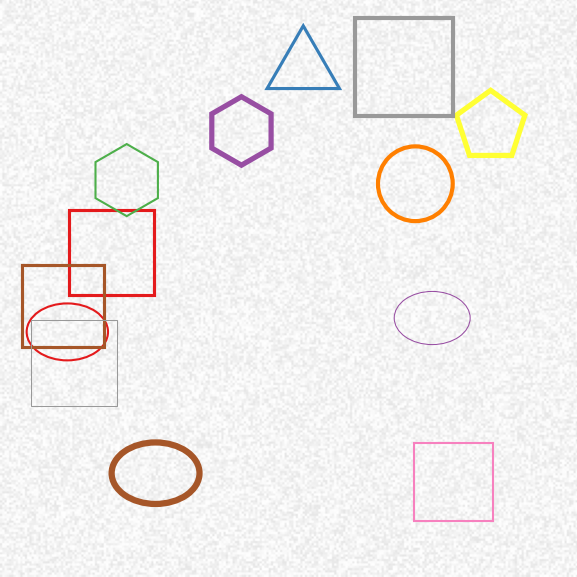[{"shape": "oval", "thickness": 1, "radius": 0.35, "center": [0.117, 0.424]}, {"shape": "square", "thickness": 1.5, "radius": 0.37, "center": [0.193, 0.561]}, {"shape": "triangle", "thickness": 1.5, "radius": 0.36, "center": [0.525, 0.882]}, {"shape": "hexagon", "thickness": 1, "radius": 0.31, "center": [0.219, 0.687]}, {"shape": "hexagon", "thickness": 2.5, "radius": 0.3, "center": [0.418, 0.772]}, {"shape": "oval", "thickness": 0.5, "radius": 0.33, "center": [0.748, 0.448]}, {"shape": "circle", "thickness": 2, "radius": 0.32, "center": [0.719, 0.681]}, {"shape": "pentagon", "thickness": 2.5, "radius": 0.31, "center": [0.85, 0.78]}, {"shape": "square", "thickness": 1.5, "radius": 0.35, "center": [0.109, 0.469]}, {"shape": "oval", "thickness": 3, "radius": 0.38, "center": [0.269, 0.18]}, {"shape": "square", "thickness": 1, "radius": 0.34, "center": [0.785, 0.165]}, {"shape": "square", "thickness": 0.5, "radius": 0.37, "center": [0.128, 0.37]}, {"shape": "square", "thickness": 2, "radius": 0.42, "center": [0.7, 0.883]}]